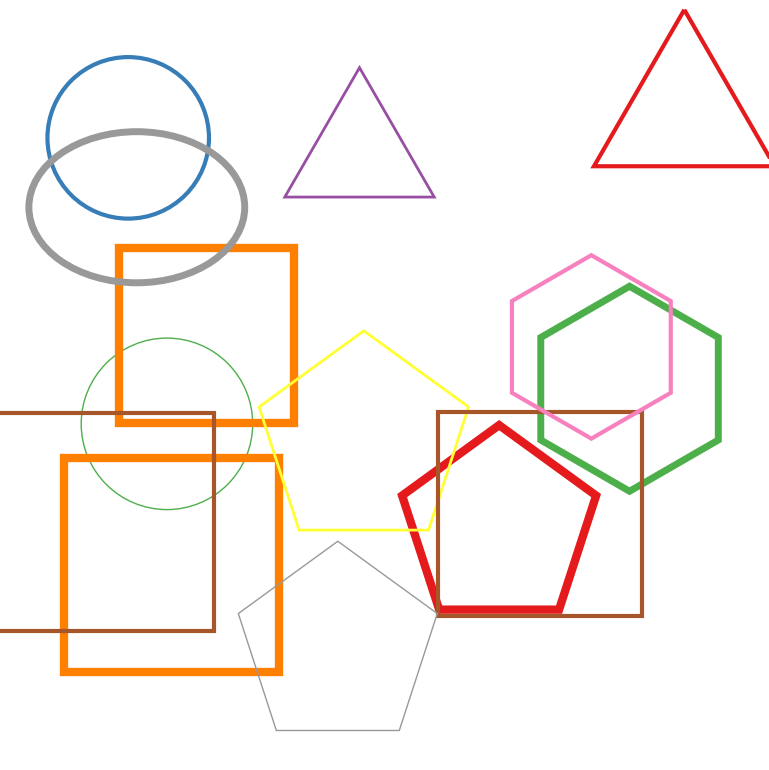[{"shape": "triangle", "thickness": 1.5, "radius": 0.68, "center": [0.889, 0.852]}, {"shape": "pentagon", "thickness": 3, "radius": 0.66, "center": [0.648, 0.315]}, {"shape": "circle", "thickness": 1.5, "radius": 0.52, "center": [0.167, 0.821]}, {"shape": "hexagon", "thickness": 2.5, "radius": 0.67, "center": [0.818, 0.495]}, {"shape": "circle", "thickness": 0.5, "radius": 0.56, "center": [0.217, 0.45]}, {"shape": "triangle", "thickness": 1, "radius": 0.56, "center": [0.467, 0.8]}, {"shape": "square", "thickness": 3, "radius": 0.57, "center": [0.269, 0.564]}, {"shape": "square", "thickness": 3, "radius": 0.7, "center": [0.223, 0.266]}, {"shape": "pentagon", "thickness": 1, "radius": 0.72, "center": [0.472, 0.427]}, {"shape": "square", "thickness": 1.5, "radius": 0.71, "center": [0.136, 0.322]}, {"shape": "square", "thickness": 1.5, "radius": 0.66, "center": [0.701, 0.333]}, {"shape": "hexagon", "thickness": 1.5, "radius": 0.6, "center": [0.768, 0.549]}, {"shape": "pentagon", "thickness": 0.5, "radius": 0.68, "center": [0.439, 0.161]}, {"shape": "oval", "thickness": 2.5, "radius": 0.7, "center": [0.178, 0.731]}]